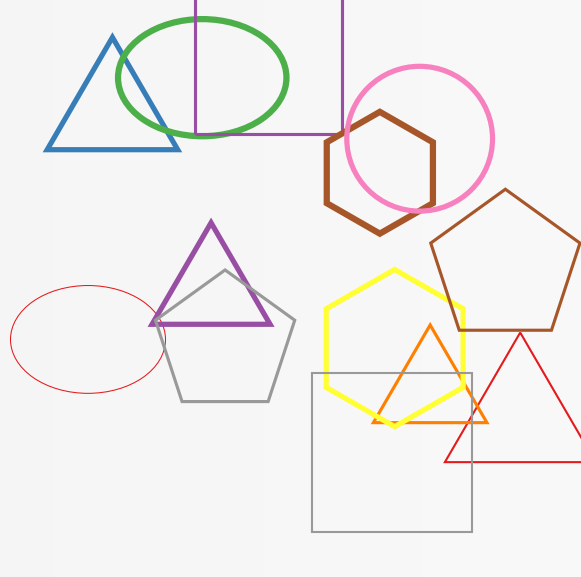[{"shape": "oval", "thickness": 0.5, "radius": 0.67, "center": [0.151, 0.411]}, {"shape": "triangle", "thickness": 1, "radius": 0.75, "center": [0.895, 0.274]}, {"shape": "triangle", "thickness": 2.5, "radius": 0.65, "center": [0.193, 0.805]}, {"shape": "oval", "thickness": 3, "radius": 0.72, "center": [0.348, 0.865]}, {"shape": "triangle", "thickness": 2.5, "radius": 0.59, "center": [0.363, 0.496]}, {"shape": "square", "thickness": 1.5, "radius": 0.63, "center": [0.462, 0.893]}, {"shape": "triangle", "thickness": 1.5, "radius": 0.56, "center": [0.74, 0.324]}, {"shape": "hexagon", "thickness": 2.5, "radius": 0.68, "center": [0.679, 0.396]}, {"shape": "hexagon", "thickness": 3, "radius": 0.53, "center": [0.653, 0.7]}, {"shape": "pentagon", "thickness": 1.5, "radius": 0.67, "center": [0.869, 0.536]}, {"shape": "circle", "thickness": 2.5, "radius": 0.63, "center": [0.722, 0.759]}, {"shape": "square", "thickness": 1, "radius": 0.69, "center": [0.674, 0.216]}, {"shape": "pentagon", "thickness": 1.5, "radius": 0.63, "center": [0.387, 0.406]}]